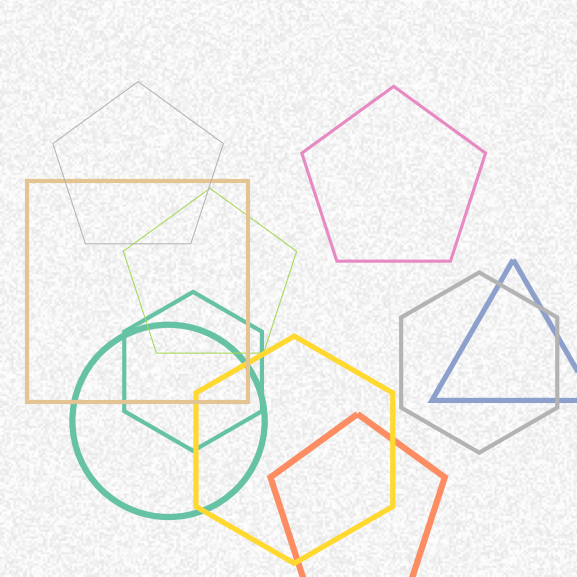[{"shape": "hexagon", "thickness": 2, "radius": 0.69, "center": [0.334, 0.356]}, {"shape": "circle", "thickness": 3, "radius": 0.83, "center": [0.292, 0.27]}, {"shape": "pentagon", "thickness": 3, "radius": 0.79, "center": [0.619, 0.124]}, {"shape": "triangle", "thickness": 2.5, "radius": 0.81, "center": [0.889, 0.387]}, {"shape": "pentagon", "thickness": 1.5, "radius": 0.84, "center": [0.682, 0.682]}, {"shape": "pentagon", "thickness": 0.5, "radius": 0.79, "center": [0.364, 0.515]}, {"shape": "hexagon", "thickness": 2.5, "radius": 0.98, "center": [0.51, 0.22]}, {"shape": "square", "thickness": 2, "radius": 0.96, "center": [0.239, 0.494]}, {"shape": "pentagon", "thickness": 0.5, "radius": 0.78, "center": [0.239, 0.703]}, {"shape": "hexagon", "thickness": 2, "radius": 0.78, "center": [0.83, 0.371]}]